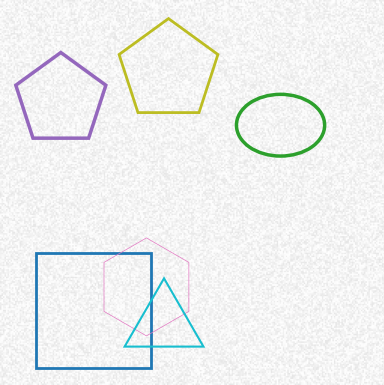[{"shape": "square", "thickness": 2, "radius": 0.74, "center": [0.244, 0.193]}, {"shape": "oval", "thickness": 2.5, "radius": 0.57, "center": [0.729, 0.675]}, {"shape": "pentagon", "thickness": 2.5, "radius": 0.61, "center": [0.158, 0.741]}, {"shape": "hexagon", "thickness": 0.5, "radius": 0.64, "center": [0.38, 0.255]}, {"shape": "pentagon", "thickness": 2, "radius": 0.67, "center": [0.438, 0.817]}, {"shape": "triangle", "thickness": 1.5, "radius": 0.59, "center": [0.426, 0.159]}]